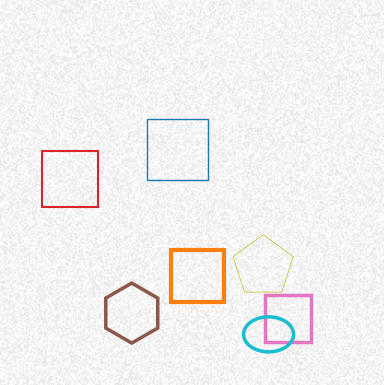[{"shape": "square", "thickness": 1, "radius": 0.4, "center": [0.462, 0.612]}, {"shape": "square", "thickness": 3, "radius": 0.34, "center": [0.514, 0.283]}, {"shape": "square", "thickness": 1.5, "radius": 0.36, "center": [0.182, 0.534]}, {"shape": "hexagon", "thickness": 2.5, "radius": 0.39, "center": [0.342, 0.187]}, {"shape": "square", "thickness": 2.5, "radius": 0.3, "center": [0.749, 0.173]}, {"shape": "pentagon", "thickness": 0.5, "radius": 0.41, "center": [0.684, 0.308]}, {"shape": "oval", "thickness": 2.5, "radius": 0.32, "center": [0.698, 0.132]}]